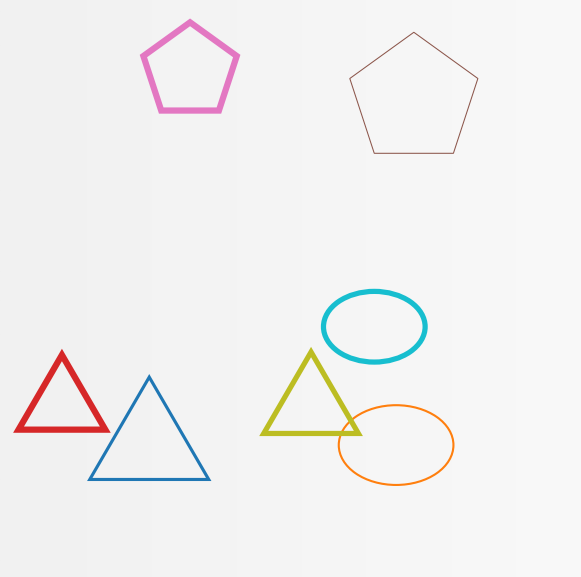[{"shape": "triangle", "thickness": 1.5, "radius": 0.59, "center": [0.257, 0.228]}, {"shape": "oval", "thickness": 1, "radius": 0.49, "center": [0.681, 0.228]}, {"shape": "triangle", "thickness": 3, "radius": 0.43, "center": [0.107, 0.298]}, {"shape": "pentagon", "thickness": 0.5, "radius": 0.58, "center": [0.712, 0.827]}, {"shape": "pentagon", "thickness": 3, "radius": 0.42, "center": [0.327, 0.876]}, {"shape": "triangle", "thickness": 2.5, "radius": 0.47, "center": [0.535, 0.296]}, {"shape": "oval", "thickness": 2.5, "radius": 0.44, "center": [0.644, 0.433]}]